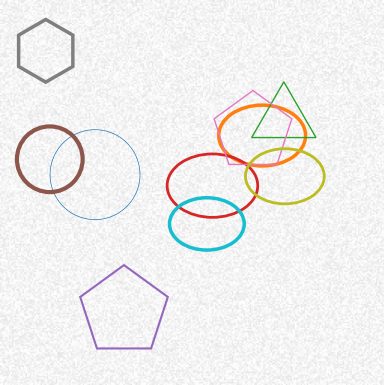[{"shape": "circle", "thickness": 0.5, "radius": 0.58, "center": [0.247, 0.546]}, {"shape": "oval", "thickness": 2.5, "radius": 0.56, "center": [0.681, 0.648]}, {"shape": "triangle", "thickness": 1, "radius": 0.48, "center": [0.737, 0.691]}, {"shape": "oval", "thickness": 2, "radius": 0.59, "center": [0.552, 0.518]}, {"shape": "pentagon", "thickness": 1.5, "radius": 0.6, "center": [0.322, 0.192]}, {"shape": "circle", "thickness": 3, "radius": 0.43, "center": [0.129, 0.586]}, {"shape": "pentagon", "thickness": 1, "radius": 0.53, "center": [0.657, 0.659]}, {"shape": "hexagon", "thickness": 2.5, "radius": 0.41, "center": [0.119, 0.868]}, {"shape": "oval", "thickness": 2, "radius": 0.51, "center": [0.74, 0.542]}, {"shape": "oval", "thickness": 2.5, "radius": 0.49, "center": [0.537, 0.418]}]